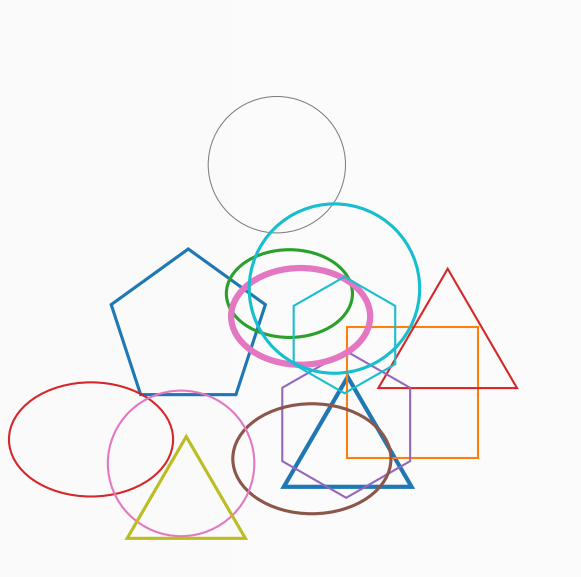[{"shape": "triangle", "thickness": 2, "radius": 0.63, "center": [0.598, 0.22]}, {"shape": "pentagon", "thickness": 1.5, "radius": 0.7, "center": [0.324, 0.429]}, {"shape": "square", "thickness": 1, "radius": 0.56, "center": [0.709, 0.319]}, {"shape": "oval", "thickness": 1.5, "radius": 0.54, "center": [0.498, 0.491]}, {"shape": "oval", "thickness": 1, "radius": 0.71, "center": [0.157, 0.238]}, {"shape": "triangle", "thickness": 1, "radius": 0.69, "center": [0.77, 0.396]}, {"shape": "hexagon", "thickness": 1, "radius": 0.63, "center": [0.596, 0.264]}, {"shape": "oval", "thickness": 1.5, "radius": 0.68, "center": [0.537, 0.205]}, {"shape": "oval", "thickness": 3, "radius": 0.6, "center": [0.517, 0.451]}, {"shape": "circle", "thickness": 1, "radius": 0.63, "center": [0.312, 0.197]}, {"shape": "circle", "thickness": 0.5, "radius": 0.59, "center": [0.476, 0.714]}, {"shape": "triangle", "thickness": 1.5, "radius": 0.59, "center": [0.32, 0.126]}, {"shape": "circle", "thickness": 1.5, "radius": 0.73, "center": [0.575, 0.499]}, {"shape": "hexagon", "thickness": 1, "radius": 0.5, "center": [0.593, 0.419]}]